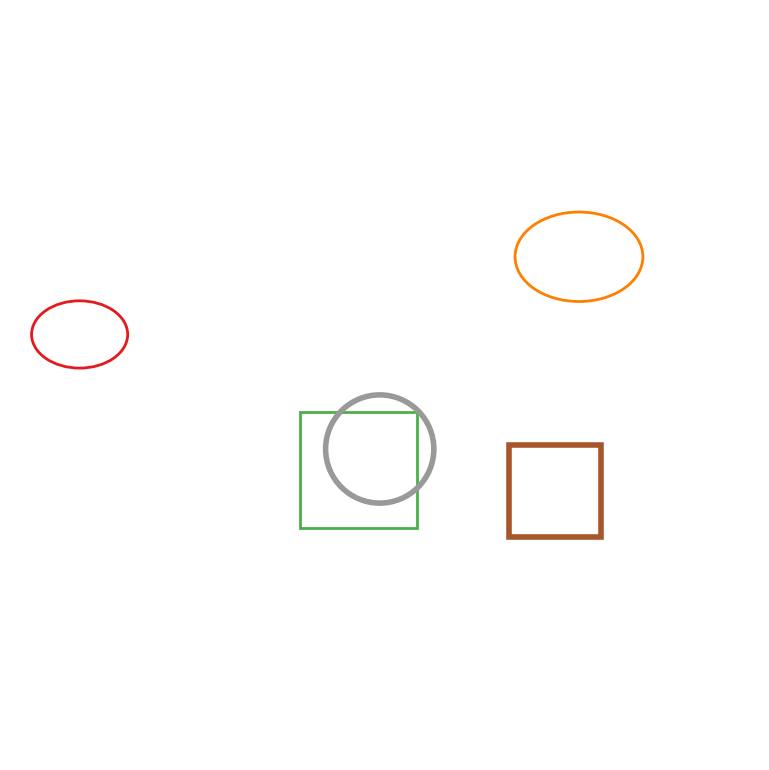[{"shape": "oval", "thickness": 1, "radius": 0.31, "center": [0.103, 0.566]}, {"shape": "square", "thickness": 1, "radius": 0.38, "center": [0.466, 0.39]}, {"shape": "oval", "thickness": 1, "radius": 0.42, "center": [0.752, 0.667]}, {"shape": "square", "thickness": 2, "radius": 0.3, "center": [0.721, 0.363]}, {"shape": "circle", "thickness": 2, "radius": 0.35, "center": [0.493, 0.417]}]